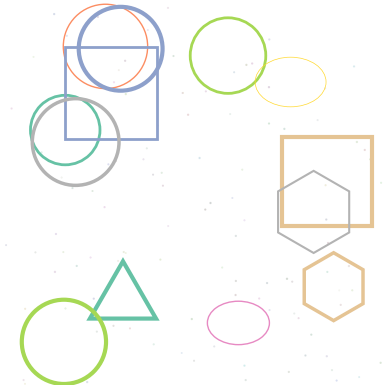[{"shape": "circle", "thickness": 2, "radius": 0.45, "center": [0.169, 0.662]}, {"shape": "triangle", "thickness": 3, "radius": 0.5, "center": [0.319, 0.222]}, {"shape": "circle", "thickness": 1, "radius": 0.55, "center": [0.274, 0.879]}, {"shape": "square", "thickness": 2, "radius": 0.6, "center": [0.288, 0.757]}, {"shape": "circle", "thickness": 3, "radius": 0.54, "center": [0.313, 0.873]}, {"shape": "oval", "thickness": 1, "radius": 0.4, "center": [0.619, 0.161]}, {"shape": "circle", "thickness": 2, "radius": 0.49, "center": [0.592, 0.856]}, {"shape": "circle", "thickness": 3, "radius": 0.55, "center": [0.166, 0.112]}, {"shape": "oval", "thickness": 0.5, "radius": 0.46, "center": [0.755, 0.787]}, {"shape": "hexagon", "thickness": 2.5, "radius": 0.44, "center": [0.867, 0.255]}, {"shape": "square", "thickness": 3, "radius": 0.58, "center": [0.849, 0.528]}, {"shape": "hexagon", "thickness": 1.5, "radius": 0.53, "center": [0.815, 0.45]}, {"shape": "circle", "thickness": 2.5, "radius": 0.56, "center": [0.197, 0.631]}]